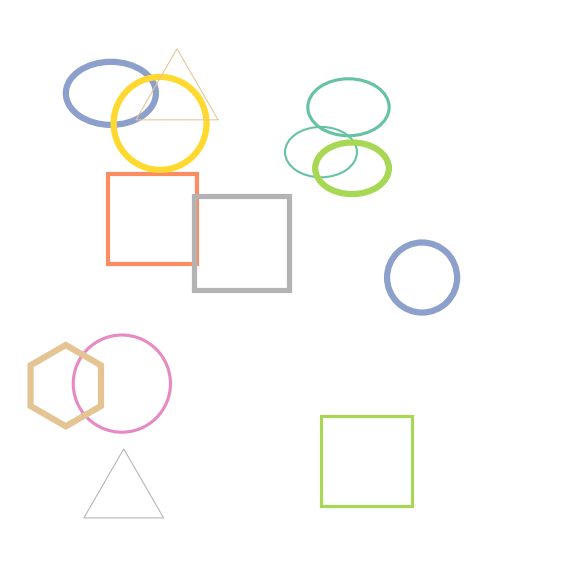[{"shape": "oval", "thickness": 1, "radius": 0.31, "center": [0.556, 0.736]}, {"shape": "oval", "thickness": 1.5, "radius": 0.35, "center": [0.603, 0.813]}, {"shape": "square", "thickness": 2, "radius": 0.39, "center": [0.264, 0.62]}, {"shape": "oval", "thickness": 3, "radius": 0.39, "center": [0.192, 0.838]}, {"shape": "circle", "thickness": 3, "radius": 0.3, "center": [0.731, 0.519]}, {"shape": "circle", "thickness": 1.5, "radius": 0.42, "center": [0.211, 0.335]}, {"shape": "square", "thickness": 1.5, "radius": 0.39, "center": [0.635, 0.201]}, {"shape": "oval", "thickness": 3, "radius": 0.32, "center": [0.61, 0.708]}, {"shape": "circle", "thickness": 3, "radius": 0.4, "center": [0.277, 0.785]}, {"shape": "hexagon", "thickness": 3, "radius": 0.35, "center": [0.114, 0.331]}, {"shape": "triangle", "thickness": 0.5, "radius": 0.41, "center": [0.307, 0.833]}, {"shape": "triangle", "thickness": 0.5, "radius": 0.4, "center": [0.214, 0.142]}, {"shape": "square", "thickness": 2.5, "radius": 0.41, "center": [0.418, 0.578]}]